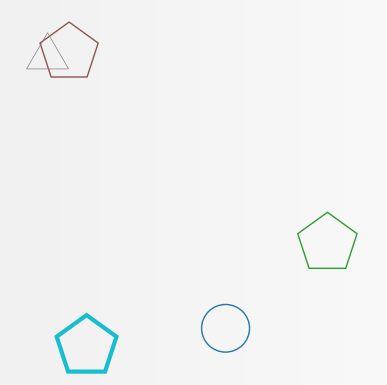[{"shape": "circle", "thickness": 1, "radius": 0.31, "center": [0.582, 0.147]}, {"shape": "pentagon", "thickness": 1, "radius": 0.4, "center": [0.845, 0.368]}, {"shape": "pentagon", "thickness": 1, "radius": 0.39, "center": [0.178, 0.864]}, {"shape": "triangle", "thickness": 0.5, "radius": 0.31, "center": [0.123, 0.852]}, {"shape": "pentagon", "thickness": 3, "radius": 0.41, "center": [0.223, 0.1]}]